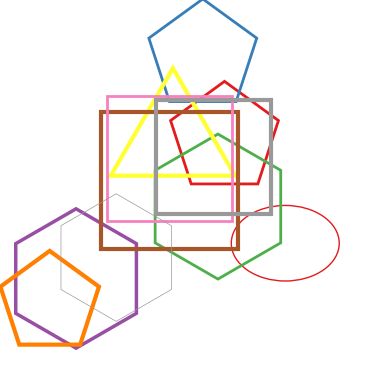[{"shape": "oval", "thickness": 1, "radius": 0.7, "center": [0.741, 0.368]}, {"shape": "pentagon", "thickness": 2, "radius": 0.74, "center": [0.583, 0.641]}, {"shape": "pentagon", "thickness": 2, "radius": 0.74, "center": [0.527, 0.855]}, {"shape": "hexagon", "thickness": 2, "radius": 0.94, "center": [0.566, 0.463]}, {"shape": "hexagon", "thickness": 2.5, "radius": 0.9, "center": [0.198, 0.277]}, {"shape": "pentagon", "thickness": 3, "radius": 0.67, "center": [0.129, 0.214]}, {"shape": "triangle", "thickness": 3, "radius": 0.93, "center": [0.449, 0.637]}, {"shape": "square", "thickness": 3, "radius": 0.89, "center": [0.441, 0.531]}, {"shape": "square", "thickness": 2, "radius": 0.81, "center": [0.44, 0.588]}, {"shape": "square", "thickness": 3, "radius": 0.75, "center": [0.555, 0.592]}, {"shape": "hexagon", "thickness": 0.5, "radius": 0.83, "center": [0.302, 0.331]}]